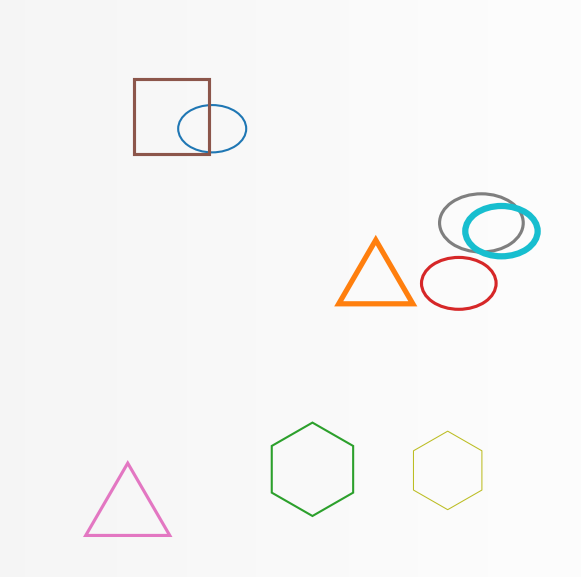[{"shape": "oval", "thickness": 1, "radius": 0.29, "center": [0.365, 0.776]}, {"shape": "triangle", "thickness": 2.5, "radius": 0.37, "center": [0.646, 0.51]}, {"shape": "hexagon", "thickness": 1, "radius": 0.4, "center": [0.538, 0.186]}, {"shape": "oval", "thickness": 1.5, "radius": 0.32, "center": [0.789, 0.508]}, {"shape": "square", "thickness": 1.5, "radius": 0.32, "center": [0.295, 0.798]}, {"shape": "triangle", "thickness": 1.5, "radius": 0.42, "center": [0.22, 0.114]}, {"shape": "oval", "thickness": 1.5, "radius": 0.36, "center": [0.828, 0.613]}, {"shape": "hexagon", "thickness": 0.5, "radius": 0.34, "center": [0.77, 0.185]}, {"shape": "oval", "thickness": 3, "radius": 0.31, "center": [0.863, 0.599]}]